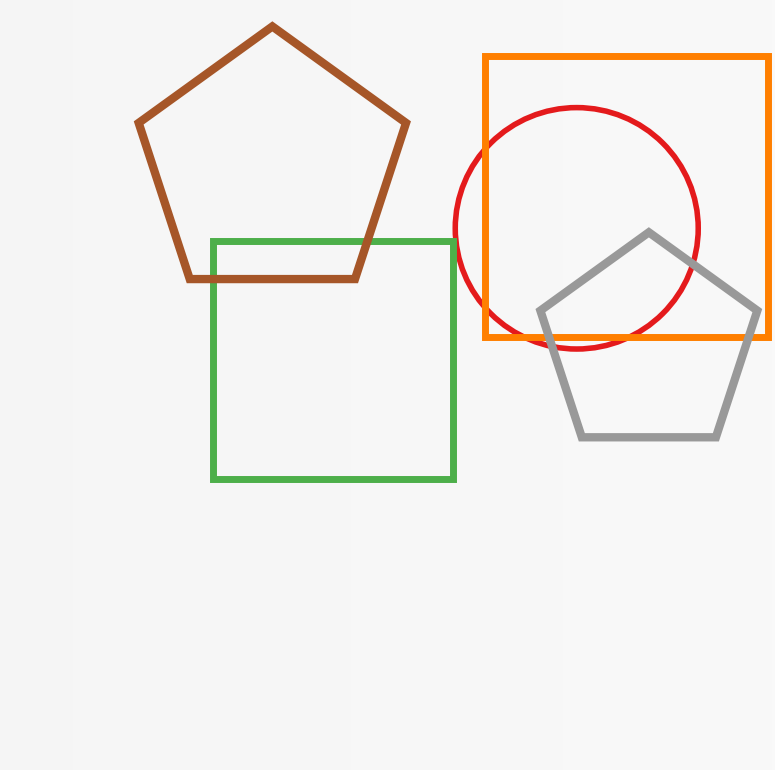[{"shape": "circle", "thickness": 2, "radius": 0.78, "center": [0.744, 0.703]}, {"shape": "square", "thickness": 2.5, "radius": 0.77, "center": [0.43, 0.532]}, {"shape": "square", "thickness": 2.5, "radius": 0.91, "center": [0.809, 0.745]}, {"shape": "pentagon", "thickness": 3, "radius": 0.91, "center": [0.351, 0.784]}, {"shape": "pentagon", "thickness": 3, "radius": 0.74, "center": [0.837, 0.551]}]